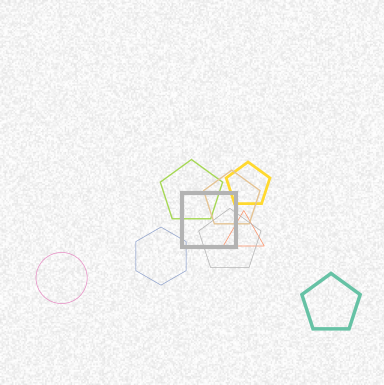[{"shape": "pentagon", "thickness": 2.5, "radius": 0.4, "center": [0.86, 0.21]}, {"shape": "triangle", "thickness": 0.5, "radius": 0.31, "center": [0.633, 0.392]}, {"shape": "hexagon", "thickness": 0.5, "radius": 0.38, "center": [0.418, 0.335]}, {"shape": "circle", "thickness": 0.5, "radius": 0.33, "center": [0.16, 0.278]}, {"shape": "pentagon", "thickness": 1, "radius": 0.43, "center": [0.497, 0.501]}, {"shape": "pentagon", "thickness": 2, "radius": 0.3, "center": [0.644, 0.519]}, {"shape": "pentagon", "thickness": 1, "radius": 0.39, "center": [0.602, 0.481]}, {"shape": "square", "thickness": 3, "radius": 0.35, "center": [0.543, 0.428]}, {"shape": "pentagon", "thickness": 0.5, "radius": 0.43, "center": [0.597, 0.374]}]